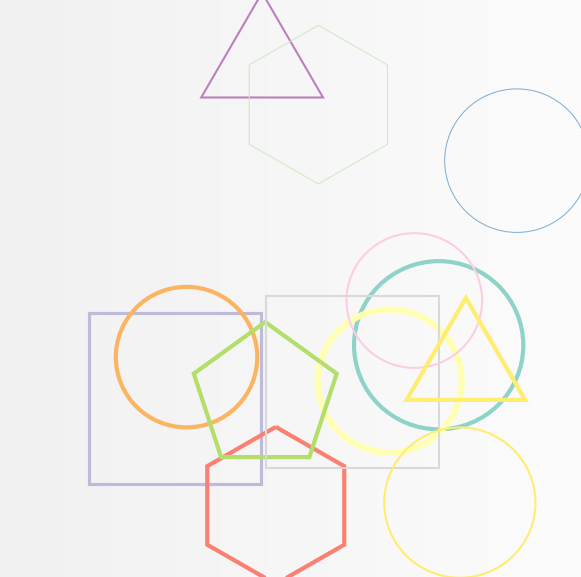[{"shape": "circle", "thickness": 2, "radius": 0.73, "center": [0.755, 0.401]}, {"shape": "circle", "thickness": 3, "radius": 0.62, "center": [0.67, 0.339]}, {"shape": "square", "thickness": 1.5, "radius": 0.74, "center": [0.301, 0.309]}, {"shape": "hexagon", "thickness": 2, "radius": 0.68, "center": [0.474, 0.124]}, {"shape": "circle", "thickness": 0.5, "radius": 0.62, "center": [0.889, 0.721]}, {"shape": "circle", "thickness": 2, "radius": 0.61, "center": [0.321, 0.381]}, {"shape": "pentagon", "thickness": 2, "radius": 0.65, "center": [0.456, 0.312]}, {"shape": "circle", "thickness": 1, "radius": 0.58, "center": [0.713, 0.479]}, {"shape": "square", "thickness": 1, "radius": 0.74, "center": [0.606, 0.337]}, {"shape": "triangle", "thickness": 1, "radius": 0.61, "center": [0.451, 0.891]}, {"shape": "hexagon", "thickness": 0.5, "radius": 0.69, "center": [0.548, 0.818]}, {"shape": "triangle", "thickness": 2, "radius": 0.59, "center": [0.801, 0.366]}, {"shape": "circle", "thickness": 1, "radius": 0.65, "center": [0.791, 0.129]}]